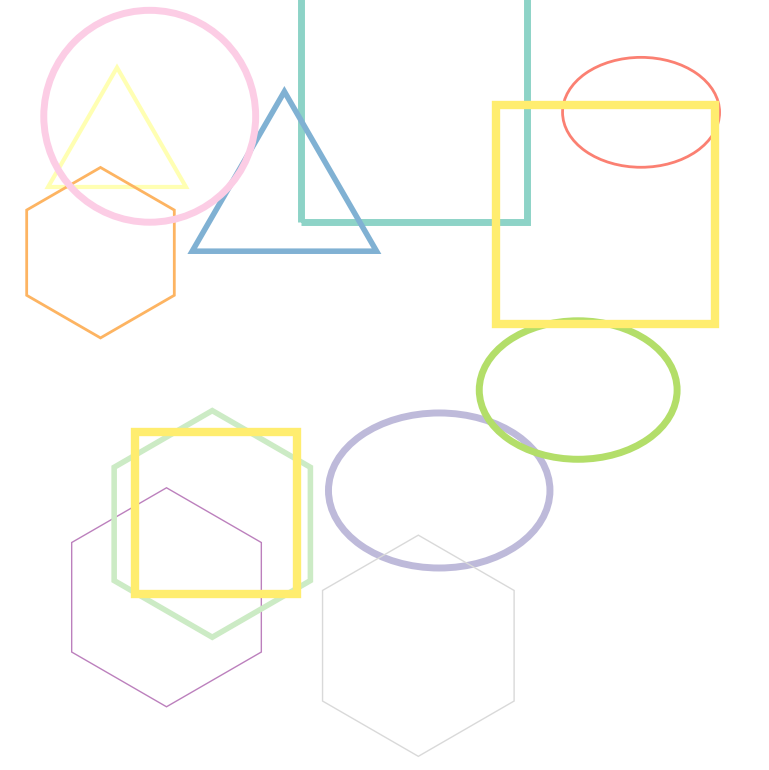[{"shape": "square", "thickness": 2.5, "radius": 0.73, "center": [0.538, 0.858]}, {"shape": "triangle", "thickness": 1.5, "radius": 0.52, "center": [0.152, 0.809]}, {"shape": "oval", "thickness": 2.5, "radius": 0.72, "center": [0.57, 0.363]}, {"shape": "oval", "thickness": 1, "radius": 0.51, "center": [0.833, 0.854]}, {"shape": "triangle", "thickness": 2, "radius": 0.69, "center": [0.369, 0.743]}, {"shape": "hexagon", "thickness": 1, "radius": 0.55, "center": [0.131, 0.672]}, {"shape": "oval", "thickness": 2.5, "radius": 0.64, "center": [0.751, 0.493]}, {"shape": "circle", "thickness": 2.5, "radius": 0.69, "center": [0.194, 0.849]}, {"shape": "hexagon", "thickness": 0.5, "radius": 0.72, "center": [0.543, 0.161]}, {"shape": "hexagon", "thickness": 0.5, "radius": 0.71, "center": [0.216, 0.224]}, {"shape": "hexagon", "thickness": 2, "radius": 0.74, "center": [0.276, 0.32]}, {"shape": "square", "thickness": 3, "radius": 0.53, "center": [0.28, 0.334]}, {"shape": "square", "thickness": 3, "radius": 0.71, "center": [0.787, 0.721]}]